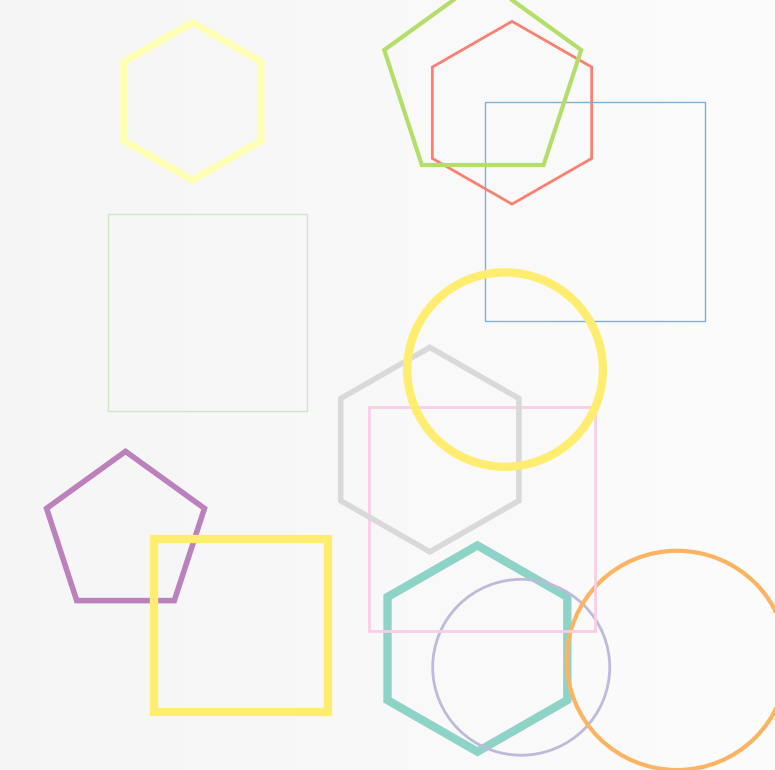[{"shape": "hexagon", "thickness": 3, "radius": 0.67, "center": [0.616, 0.158]}, {"shape": "hexagon", "thickness": 2.5, "radius": 0.51, "center": [0.248, 0.868]}, {"shape": "circle", "thickness": 1, "radius": 0.57, "center": [0.673, 0.133]}, {"shape": "hexagon", "thickness": 1, "radius": 0.59, "center": [0.661, 0.854]}, {"shape": "square", "thickness": 0.5, "radius": 0.71, "center": [0.767, 0.725]}, {"shape": "circle", "thickness": 1.5, "radius": 0.71, "center": [0.874, 0.142]}, {"shape": "pentagon", "thickness": 1.5, "radius": 0.67, "center": [0.623, 0.894]}, {"shape": "square", "thickness": 1, "radius": 0.73, "center": [0.622, 0.326]}, {"shape": "hexagon", "thickness": 2, "radius": 0.66, "center": [0.555, 0.416]}, {"shape": "pentagon", "thickness": 2, "radius": 0.54, "center": [0.162, 0.307]}, {"shape": "square", "thickness": 0.5, "radius": 0.64, "center": [0.268, 0.594]}, {"shape": "circle", "thickness": 3, "radius": 0.63, "center": [0.652, 0.52]}, {"shape": "square", "thickness": 3, "radius": 0.56, "center": [0.311, 0.188]}]